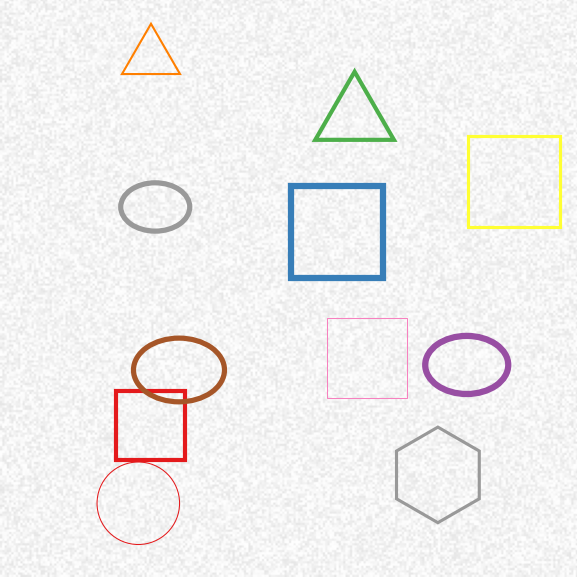[{"shape": "square", "thickness": 2, "radius": 0.3, "center": [0.261, 0.263]}, {"shape": "circle", "thickness": 0.5, "radius": 0.36, "center": [0.239, 0.128]}, {"shape": "square", "thickness": 3, "radius": 0.4, "center": [0.583, 0.597]}, {"shape": "triangle", "thickness": 2, "radius": 0.39, "center": [0.614, 0.796]}, {"shape": "oval", "thickness": 3, "radius": 0.36, "center": [0.808, 0.367]}, {"shape": "triangle", "thickness": 1, "radius": 0.29, "center": [0.261, 0.9]}, {"shape": "square", "thickness": 1.5, "radius": 0.39, "center": [0.89, 0.685]}, {"shape": "oval", "thickness": 2.5, "radius": 0.39, "center": [0.31, 0.358]}, {"shape": "square", "thickness": 0.5, "radius": 0.35, "center": [0.635, 0.379]}, {"shape": "oval", "thickness": 2.5, "radius": 0.3, "center": [0.269, 0.641]}, {"shape": "hexagon", "thickness": 1.5, "radius": 0.41, "center": [0.758, 0.177]}]